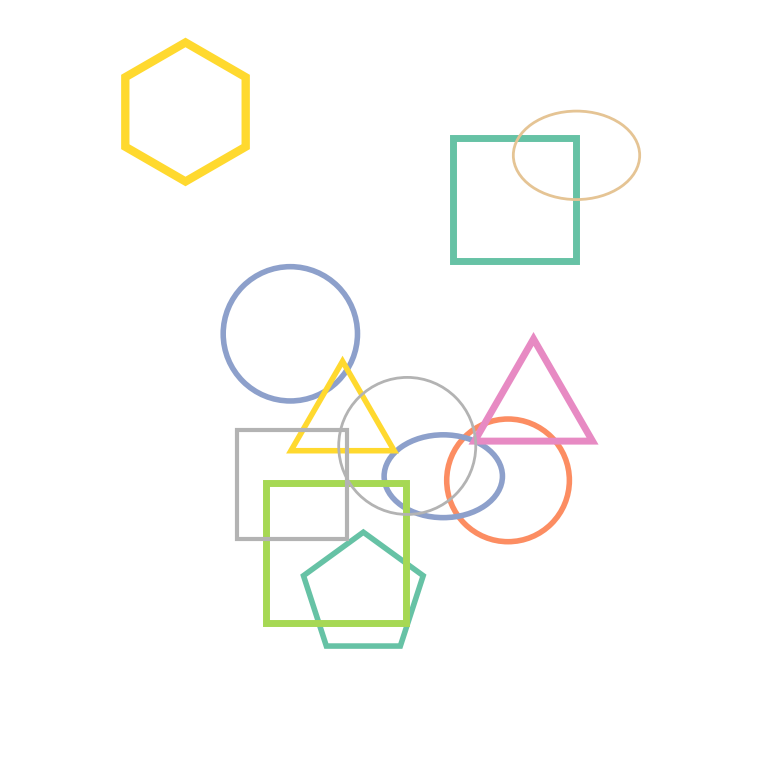[{"shape": "pentagon", "thickness": 2, "radius": 0.41, "center": [0.472, 0.227]}, {"shape": "square", "thickness": 2.5, "radius": 0.4, "center": [0.668, 0.741]}, {"shape": "circle", "thickness": 2, "radius": 0.4, "center": [0.66, 0.376]}, {"shape": "oval", "thickness": 2, "radius": 0.38, "center": [0.576, 0.382]}, {"shape": "circle", "thickness": 2, "radius": 0.44, "center": [0.377, 0.566]}, {"shape": "triangle", "thickness": 2.5, "radius": 0.44, "center": [0.693, 0.471]}, {"shape": "square", "thickness": 2.5, "radius": 0.46, "center": [0.436, 0.282]}, {"shape": "hexagon", "thickness": 3, "radius": 0.45, "center": [0.241, 0.855]}, {"shape": "triangle", "thickness": 2, "radius": 0.39, "center": [0.445, 0.453]}, {"shape": "oval", "thickness": 1, "radius": 0.41, "center": [0.749, 0.798]}, {"shape": "square", "thickness": 1.5, "radius": 0.36, "center": [0.38, 0.371]}, {"shape": "circle", "thickness": 1, "radius": 0.44, "center": [0.529, 0.421]}]